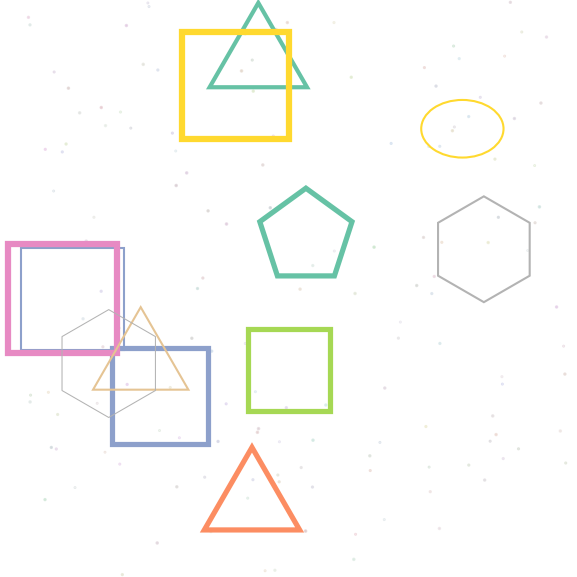[{"shape": "triangle", "thickness": 2, "radius": 0.49, "center": [0.447, 0.897]}, {"shape": "pentagon", "thickness": 2.5, "radius": 0.42, "center": [0.53, 0.589]}, {"shape": "triangle", "thickness": 2.5, "radius": 0.48, "center": [0.436, 0.129]}, {"shape": "square", "thickness": 1, "radius": 0.44, "center": [0.126, 0.481]}, {"shape": "square", "thickness": 2.5, "radius": 0.42, "center": [0.276, 0.314]}, {"shape": "square", "thickness": 3, "radius": 0.47, "center": [0.108, 0.482]}, {"shape": "square", "thickness": 2.5, "radius": 0.35, "center": [0.5, 0.358]}, {"shape": "square", "thickness": 3, "radius": 0.47, "center": [0.407, 0.851]}, {"shape": "oval", "thickness": 1, "radius": 0.36, "center": [0.801, 0.776]}, {"shape": "triangle", "thickness": 1, "radius": 0.48, "center": [0.244, 0.372]}, {"shape": "hexagon", "thickness": 1, "radius": 0.46, "center": [0.838, 0.568]}, {"shape": "hexagon", "thickness": 0.5, "radius": 0.47, "center": [0.188, 0.37]}]